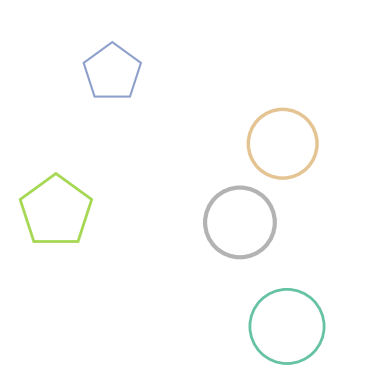[{"shape": "circle", "thickness": 2, "radius": 0.48, "center": [0.745, 0.152]}, {"shape": "pentagon", "thickness": 1.5, "radius": 0.39, "center": [0.292, 0.812]}, {"shape": "pentagon", "thickness": 2, "radius": 0.49, "center": [0.145, 0.452]}, {"shape": "circle", "thickness": 2.5, "radius": 0.45, "center": [0.734, 0.627]}, {"shape": "circle", "thickness": 3, "radius": 0.45, "center": [0.623, 0.422]}]